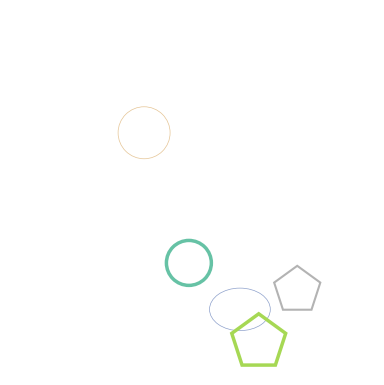[{"shape": "circle", "thickness": 2.5, "radius": 0.29, "center": [0.491, 0.317]}, {"shape": "oval", "thickness": 0.5, "radius": 0.39, "center": [0.623, 0.196]}, {"shape": "pentagon", "thickness": 2.5, "radius": 0.37, "center": [0.672, 0.111]}, {"shape": "circle", "thickness": 0.5, "radius": 0.34, "center": [0.374, 0.655]}, {"shape": "pentagon", "thickness": 1.5, "radius": 0.32, "center": [0.772, 0.247]}]